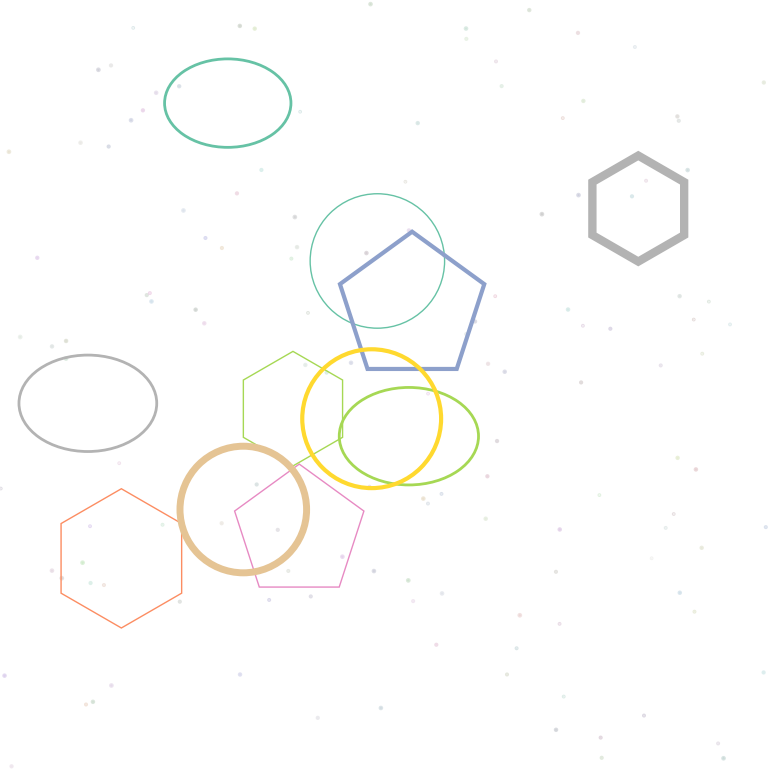[{"shape": "circle", "thickness": 0.5, "radius": 0.44, "center": [0.49, 0.661]}, {"shape": "oval", "thickness": 1, "radius": 0.41, "center": [0.296, 0.866]}, {"shape": "hexagon", "thickness": 0.5, "radius": 0.45, "center": [0.158, 0.275]}, {"shape": "pentagon", "thickness": 1.5, "radius": 0.49, "center": [0.535, 0.601]}, {"shape": "pentagon", "thickness": 0.5, "radius": 0.44, "center": [0.389, 0.309]}, {"shape": "oval", "thickness": 1, "radius": 0.45, "center": [0.531, 0.434]}, {"shape": "hexagon", "thickness": 0.5, "radius": 0.37, "center": [0.38, 0.469]}, {"shape": "circle", "thickness": 1.5, "radius": 0.45, "center": [0.483, 0.456]}, {"shape": "circle", "thickness": 2.5, "radius": 0.41, "center": [0.316, 0.338]}, {"shape": "oval", "thickness": 1, "radius": 0.45, "center": [0.114, 0.476]}, {"shape": "hexagon", "thickness": 3, "radius": 0.34, "center": [0.829, 0.729]}]